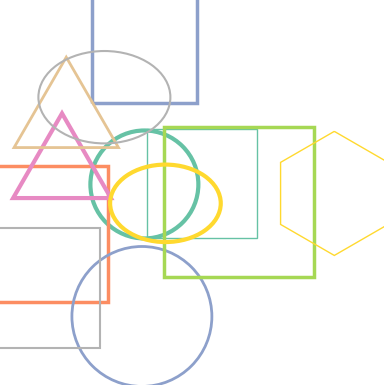[{"shape": "square", "thickness": 1, "radius": 0.71, "center": [0.525, 0.524]}, {"shape": "circle", "thickness": 3, "radius": 0.7, "center": [0.375, 0.521]}, {"shape": "square", "thickness": 2.5, "radius": 0.88, "center": [0.105, 0.392]}, {"shape": "square", "thickness": 2.5, "radius": 0.68, "center": [0.376, 0.868]}, {"shape": "circle", "thickness": 2, "radius": 0.91, "center": [0.369, 0.178]}, {"shape": "triangle", "thickness": 3, "radius": 0.73, "center": [0.161, 0.559]}, {"shape": "square", "thickness": 2.5, "radius": 0.97, "center": [0.622, 0.475]}, {"shape": "hexagon", "thickness": 1, "radius": 0.81, "center": [0.868, 0.498]}, {"shape": "oval", "thickness": 3, "radius": 0.72, "center": [0.43, 0.472]}, {"shape": "triangle", "thickness": 2, "radius": 0.78, "center": [0.172, 0.695]}, {"shape": "oval", "thickness": 1.5, "radius": 0.86, "center": [0.271, 0.747]}, {"shape": "square", "thickness": 1.5, "radius": 0.78, "center": [0.104, 0.251]}]